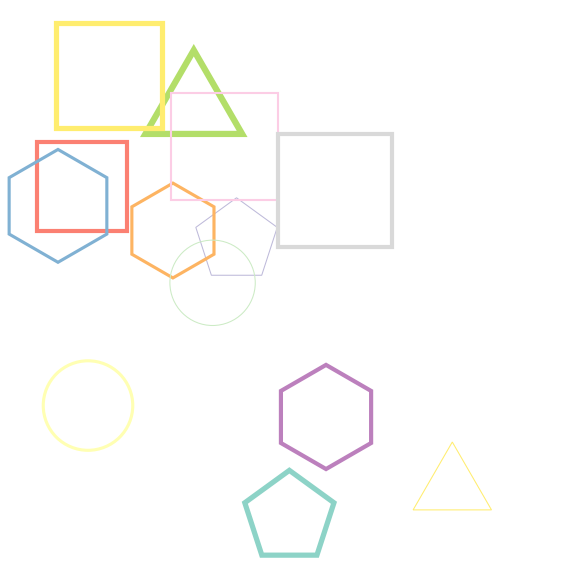[{"shape": "pentagon", "thickness": 2.5, "radius": 0.41, "center": [0.501, 0.103]}, {"shape": "circle", "thickness": 1.5, "radius": 0.39, "center": [0.152, 0.297]}, {"shape": "pentagon", "thickness": 0.5, "radius": 0.37, "center": [0.41, 0.582]}, {"shape": "square", "thickness": 2, "radius": 0.39, "center": [0.142, 0.677]}, {"shape": "hexagon", "thickness": 1.5, "radius": 0.49, "center": [0.1, 0.643]}, {"shape": "hexagon", "thickness": 1.5, "radius": 0.41, "center": [0.299, 0.6]}, {"shape": "triangle", "thickness": 3, "radius": 0.48, "center": [0.336, 0.816]}, {"shape": "square", "thickness": 1, "radius": 0.46, "center": [0.389, 0.746]}, {"shape": "square", "thickness": 2, "radius": 0.49, "center": [0.58, 0.67]}, {"shape": "hexagon", "thickness": 2, "radius": 0.45, "center": [0.565, 0.277]}, {"shape": "circle", "thickness": 0.5, "radius": 0.37, "center": [0.368, 0.509]}, {"shape": "triangle", "thickness": 0.5, "radius": 0.39, "center": [0.783, 0.155]}, {"shape": "square", "thickness": 2.5, "radius": 0.46, "center": [0.189, 0.869]}]